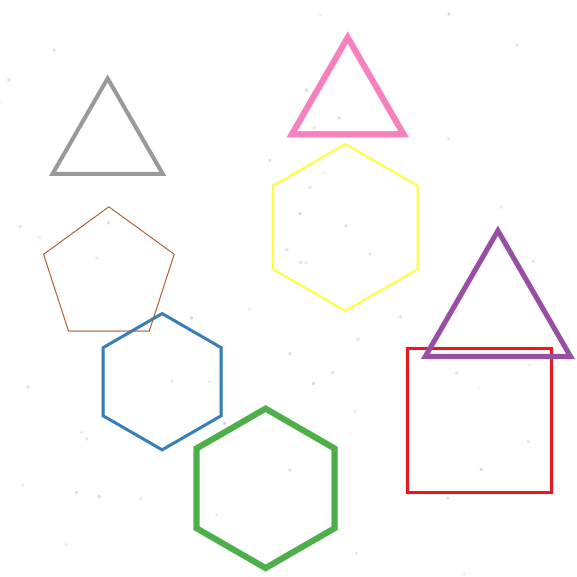[{"shape": "square", "thickness": 1.5, "radius": 0.62, "center": [0.829, 0.272]}, {"shape": "hexagon", "thickness": 1.5, "radius": 0.59, "center": [0.281, 0.338]}, {"shape": "hexagon", "thickness": 3, "radius": 0.69, "center": [0.46, 0.154]}, {"shape": "triangle", "thickness": 2.5, "radius": 0.73, "center": [0.862, 0.454]}, {"shape": "hexagon", "thickness": 1, "radius": 0.72, "center": [0.598, 0.605]}, {"shape": "pentagon", "thickness": 0.5, "radius": 0.59, "center": [0.189, 0.522]}, {"shape": "triangle", "thickness": 3, "radius": 0.56, "center": [0.602, 0.823]}, {"shape": "triangle", "thickness": 2, "radius": 0.55, "center": [0.186, 0.753]}]